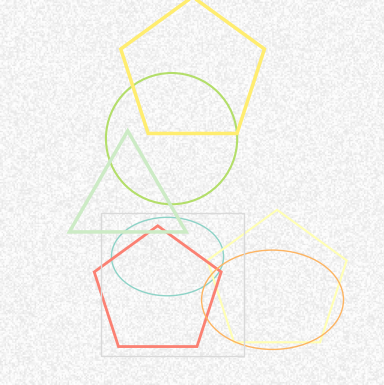[{"shape": "oval", "thickness": 1, "radius": 0.73, "center": [0.435, 0.334]}, {"shape": "pentagon", "thickness": 1.5, "radius": 0.95, "center": [0.72, 0.265]}, {"shape": "pentagon", "thickness": 2, "radius": 0.87, "center": [0.41, 0.24]}, {"shape": "oval", "thickness": 1, "radius": 0.92, "center": [0.708, 0.221]}, {"shape": "circle", "thickness": 1.5, "radius": 0.85, "center": [0.446, 0.64]}, {"shape": "square", "thickness": 1, "radius": 0.93, "center": [0.448, 0.26]}, {"shape": "triangle", "thickness": 2.5, "radius": 0.88, "center": [0.332, 0.485]}, {"shape": "pentagon", "thickness": 2.5, "radius": 0.98, "center": [0.5, 0.812]}]